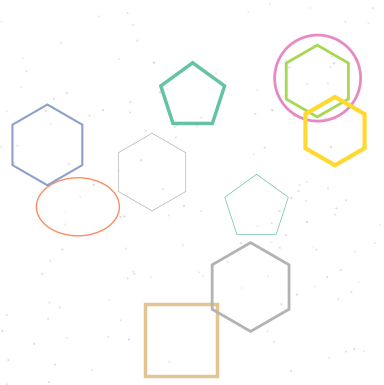[{"shape": "pentagon", "thickness": 0.5, "radius": 0.43, "center": [0.666, 0.461]}, {"shape": "pentagon", "thickness": 2.5, "radius": 0.44, "center": [0.5, 0.75]}, {"shape": "oval", "thickness": 1, "radius": 0.54, "center": [0.202, 0.463]}, {"shape": "hexagon", "thickness": 1.5, "radius": 0.52, "center": [0.123, 0.624]}, {"shape": "circle", "thickness": 2, "radius": 0.56, "center": [0.825, 0.797]}, {"shape": "hexagon", "thickness": 2, "radius": 0.47, "center": [0.824, 0.789]}, {"shape": "hexagon", "thickness": 3, "radius": 0.44, "center": [0.87, 0.659]}, {"shape": "square", "thickness": 2.5, "radius": 0.47, "center": [0.471, 0.116]}, {"shape": "hexagon", "thickness": 2, "radius": 0.58, "center": [0.651, 0.254]}, {"shape": "hexagon", "thickness": 0.5, "radius": 0.5, "center": [0.395, 0.553]}]